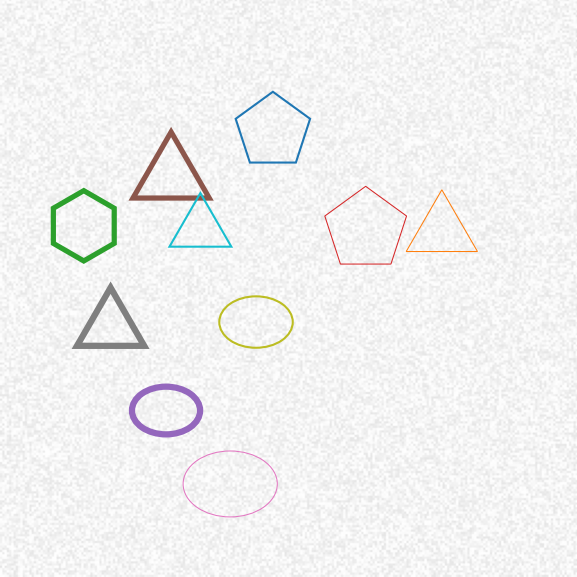[{"shape": "pentagon", "thickness": 1, "radius": 0.34, "center": [0.473, 0.772]}, {"shape": "triangle", "thickness": 0.5, "radius": 0.36, "center": [0.765, 0.599]}, {"shape": "hexagon", "thickness": 2.5, "radius": 0.3, "center": [0.145, 0.608]}, {"shape": "pentagon", "thickness": 0.5, "radius": 0.37, "center": [0.633, 0.602]}, {"shape": "oval", "thickness": 3, "radius": 0.3, "center": [0.287, 0.288]}, {"shape": "triangle", "thickness": 2.5, "radius": 0.38, "center": [0.296, 0.694]}, {"shape": "oval", "thickness": 0.5, "radius": 0.41, "center": [0.399, 0.161]}, {"shape": "triangle", "thickness": 3, "radius": 0.34, "center": [0.192, 0.434]}, {"shape": "oval", "thickness": 1, "radius": 0.32, "center": [0.443, 0.441]}, {"shape": "triangle", "thickness": 1, "radius": 0.31, "center": [0.347, 0.603]}]